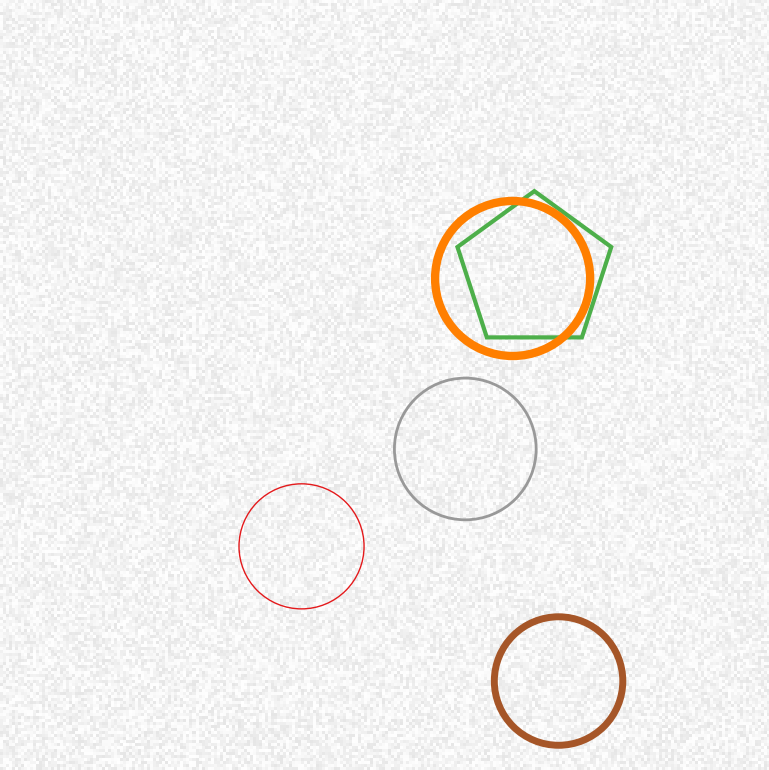[{"shape": "circle", "thickness": 0.5, "radius": 0.41, "center": [0.392, 0.29]}, {"shape": "pentagon", "thickness": 1.5, "radius": 0.53, "center": [0.694, 0.647]}, {"shape": "circle", "thickness": 3, "radius": 0.5, "center": [0.666, 0.638]}, {"shape": "circle", "thickness": 2.5, "radius": 0.42, "center": [0.725, 0.116]}, {"shape": "circle", "thickness": 1, "radius": 0.46, "center": [0.604, 0.417]}]